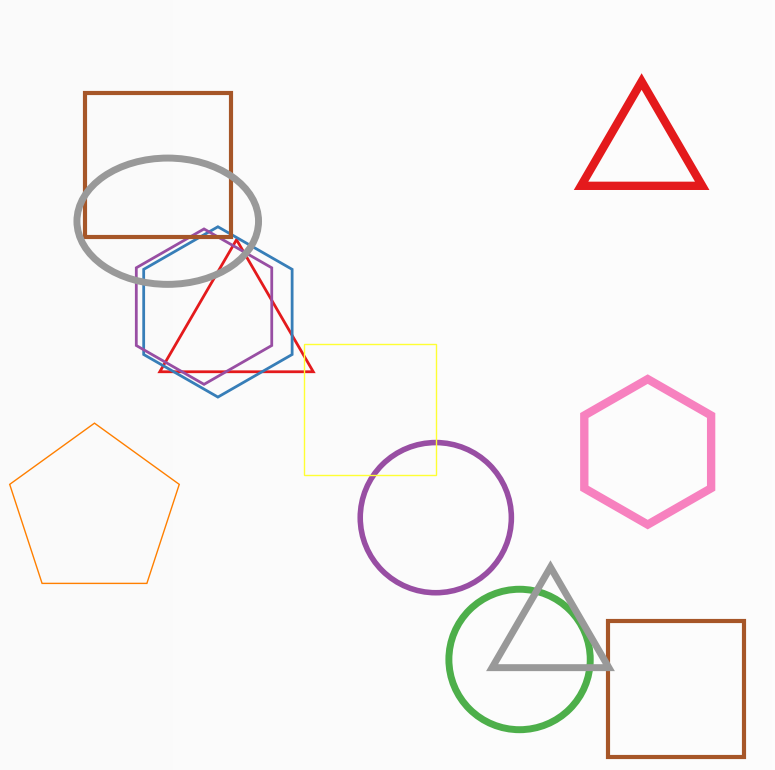[{"shape": "triangle", "thickness": 3, "radius": 0.45, "center": [0.828, 0.804]}, {"shape": "triangle", "thickness": 1, "radius": 0.57, "center": [0.305, 0.574]}, {"shape": "hexagon", "thickness": 1, "radius": 0.55, "center": [0.281, 0.595]}, {"shape": "circle", "thickness": 2.5, "radius": 0.46, "center": [0.67, 0.144]}, {"shape": "circle", "thickness": 2, "radius": 0.49, "center": [0.562, 0.328]}, {"shape": "hexagon", "thickness": 1, "radius": 0.5, "center": [0.263, 0.602]}, {"shape": "pentagon", "thickness": 0.5, "radius": 0.58, "center": [0.122, 0.335]}, {"shape": "square", "thickness": 0.5, "radius": 0.42, "center": [0.477, 0.468]}, {"shape": "square", "thickness": 1.5, "radius": 0.47, "center": [0.204, 0.786]}, {"shape": "square", "thickness": 1.5, "radius": 0.44, "center": [0.873, 0.105]}, {"shape": "hexagon", "thickness": 3, "radius": 0.47, "center": [0.836, 0.413]}, {"shape": "triangle", "thickness": 2.5, "radius": 0.43, "center": [0.71, 0.176]}, {"shape": "oval", "thickness": 2.5, "radius": 0.59, "center": [0.216, 0.713]}]